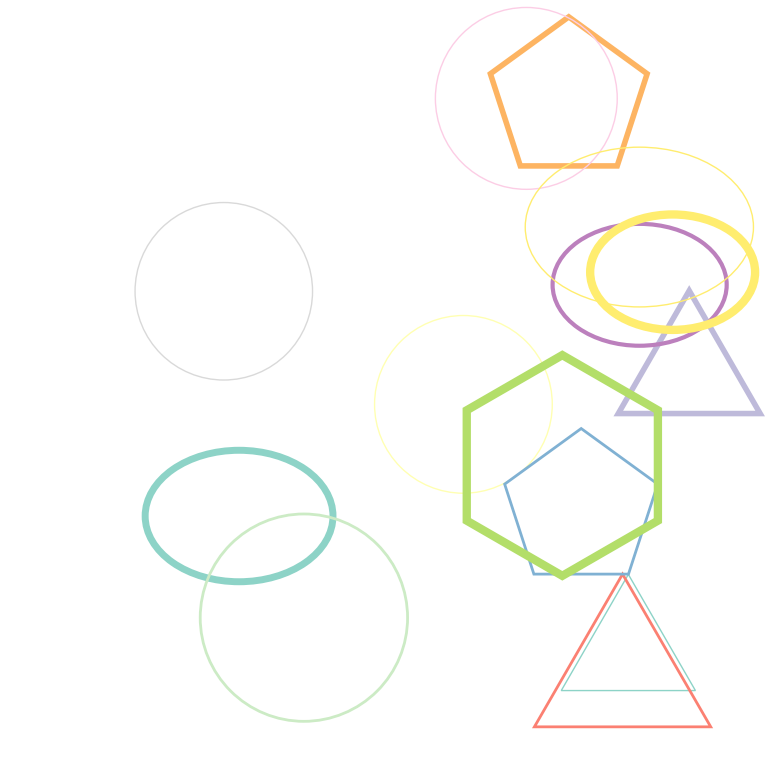[{"shape": "oval", "thickness": 2.5, "radius": 0.61, "center": [0.31, 0.33]}, {"shape": "triangle", "thickness": 0.5, "radius": 0.5, "center": [0.816, 0.153]}, {"shape": "circle", "thickness": 0.5, "radius": 0.58, "center": [0.602, 0.475]}, {"shape": "triangle", "thickness": 2, "radius": 0.53, "center": [0.895, 0.516]}, {"shape": "triangle", "thickness": 1, "radius": 0.66, "center": [0.809, 0.122]}, {"shape": "pentagon", "thickness": 1, "radius": 0.52, "center": [0.755, 0.339]}, {"shape": "pentagon", "thickness": 2, "radius": 0.54, "center": [0.739, 0.871]}, {"shape": "hexagon", "thickness": 3, "radius": 0.72, "center": [0.73, 0.396]}, {"shape": "circle", "thickness": 0.5, "radius": 0.59, "center": [0.684, 0.872]}, {"shape": "circle", "thickness": 0.5, "radius": 0.58, "center": [0.291, 0.622]}, {"shape": "oval", "thickness": 1.5, "radius": 0.57, "center": [0.831, 0.63]}, {"shape": "circle", "thickness": 1, "radius": 0.67, "center": [0.395, 0.198]}, {"shape": "oval", "thickness": 3, "radius": 0.54, "center": [0.874, 0.647]}, {"shape": "oval", "thickness": 0.5, "radius": 0.74, "center": [0.83, 0.705]}]